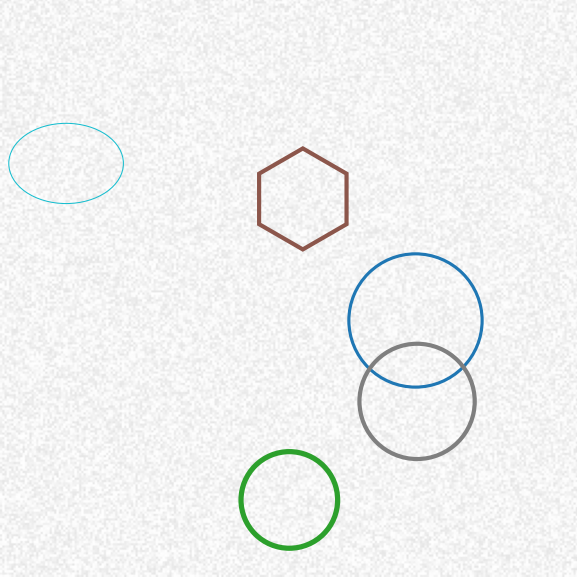[{"shape": "circle", "thickness": 1.5, "radius": 0.58, "center": [0.719, 0.444]}, {"shape": "circle", "thickness": 2.5, "radius": 0.42, "center": [0.501, 0.133]}, {"shape": "hexagon", "thickness": 2, "radius": 0.44, "center": [0.524, 0.655]}, {"shape": "circle", "thickness": 2, "radius": 0.5, "center": [0.722, 0.304]}, {"shape": "oval", "thickness": 0.5, "radius": 0.5, "center": [0.114, 0.716]}]